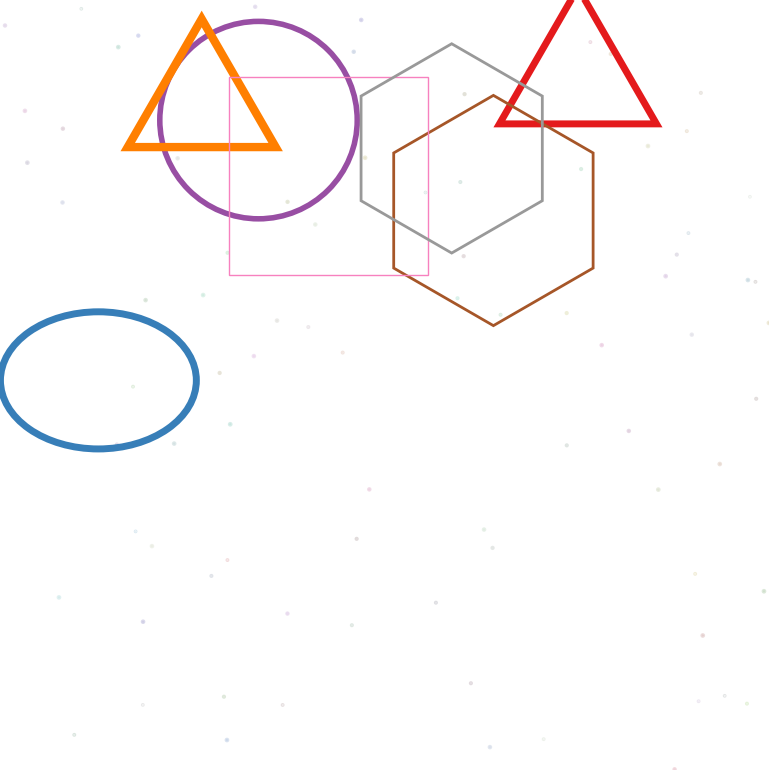[{"shape": "triangle", "thickness": 2.5, "radius": 0.59, "center": [0.751, 0.898]}, {"shape": "oval", "thickness": 2.5, "radius": 0.64, "center": [0.128, 0.506]}, {"shape": "circle", "thickness": 2, "radius": 0.64, "center": [0.336, 0.844]}, {"shape": "triangle", "thickness": 3, "radius": 0.55, "center": [0.262, 0.864]}, {"shape": "hexagon", "thickness": 1, "radius": 0.75, "center": [0.641, 0.727]}, {"shape": "square", "thickness": 0.5, "radius": 0.65, "center": [0.427, 0.771]}, {"shape": "hexagon", "thickness": 1, "radius": 0.68, "center": [0.587, 0.807]}]